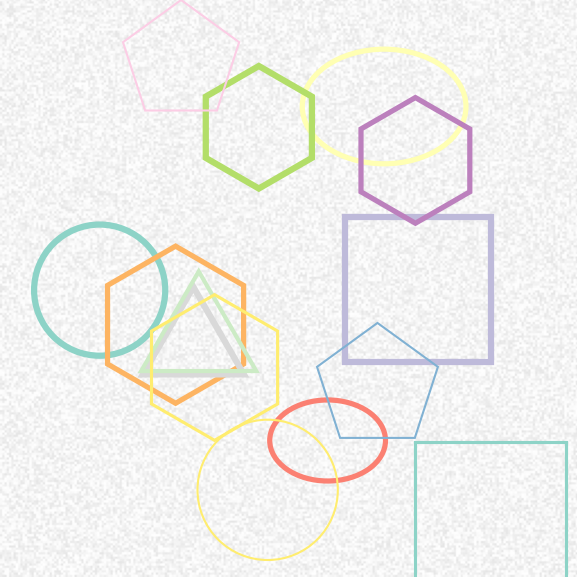[{"shape": "square", "thickness": 1.5, "radius": 0.65, "center": [0.85, 0.102]}, {"shape": "circle", "thickness": 3, "radius": 0.57, "center": [0.173, 0.497]}, {"shape": "oval", "thickness": 2.5, "radius": 0.71, "center": [0.665, 0.815]}, {"shape": "square", "thickness": 3, "radius": 0.63, "center": [0.723, 0.498]}, {"shape": "oval", "thickness": 2.5, "radius": 0.5, "center": [0.567, 0.236]}, {"shape": "pentagon", "thickness": 1, "radius": 0.55, "center": [0.654, 0.33]}, {"shape": "hexagon", "thickness": 2.5, "radius": 0.68, "center": [0.304, 0.437]}, {"shape": "hexagon", "thickness": 3, "radius": 0.53, "center": [0.448, 0.779]}, {"shape": "pentagon", "thickness": 1, "radius": 0.53, "center": [0.314, 0.893]}, {"shape": "triangle", "thickness": 3, "radius": 0.5, "center": [0.335, 0.401]}, {"shape": "hexagon", "thickness": 2.5, "radius": 0.54, "center": [0.719, 0.721]}, {"shape": "triangle", "thickness": 2, "radius": 0.58, "center": [0.344, 0.414]}, {"shape": "circle", "thickness": 1, "radius": 0.61, "center": [0.463, 0.151]}, {"shape": "hexagon", "thickness": 1.5, "radius": 0.63, "center": [0.372, 0.363]}]